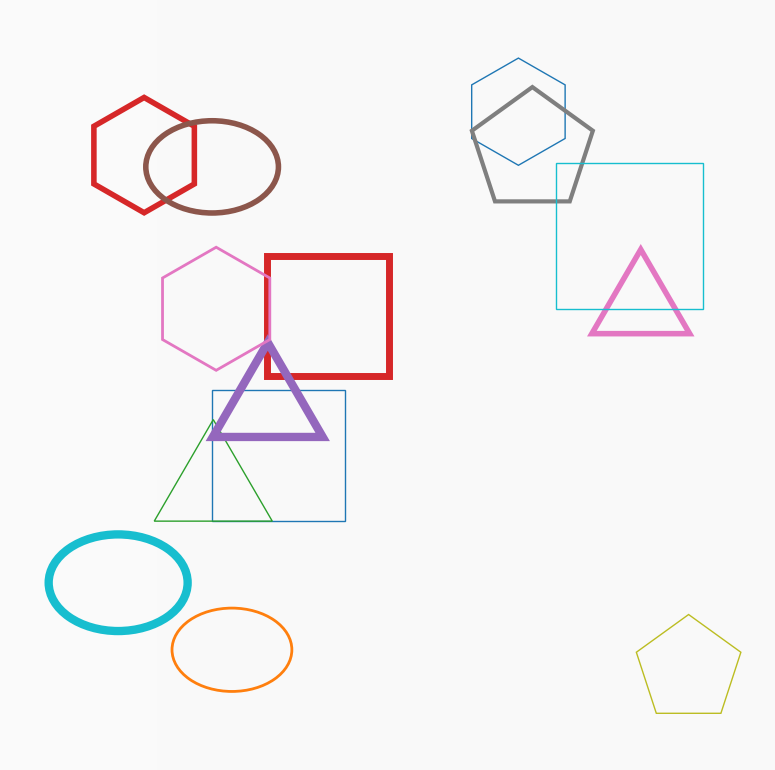[{"shape": "hexagon", "thickness": 0.5, "radius": 0.35, "center": [0.669, 0.855]}, {"shape": "square", "thickness": 0.5, "radius": 0.43, "center": [0.359, 0.409]}, {"shape": "oval", "thickness": 1, "radius": 0.39, "center": [0.299, 0.156]}, {"shape": "triangle", "thickness": 0.5, "radius": 0.44, "center": [0.275, 0.367]}, {"shape": "hexagon", "thickness": 2, "radius": 0.37, "center": [0.186, 0.799]}, {"shape": "square", "thickness": 2.5, "radius": 0.39, "center": [0.423, 0.59]}, {"shape": "triangle", "thickness": 3, "radius": 0.41, "center": [0.346, 0.473]}, {"shape": "oval", "thickness": 2, "radius": 0.43, "center": [0.274, 0.783]}, {"shape": "hexagon", "thickness": 1, "radius": 0.4, "center": [0.279, 0.599]}, {"shape": "triangle", "thickness": 2, "radius": 0.36, "center": [0.827, 0.603]}, {"shape": "pentagon", "thickness": 1.5, "radius": 0.41, "center": [0.687, 0.805]}, {"shape": "pentagon", "thickness": 0.5, "radius": 0.35, "center": [0.889, 0.131]}, {"shape": "oval", "thickness": 3, "radius": 0.45, "center": [0.152, 0.243]}, {"shape": "square", "thickness": 0.5, "radius": 0.47, "center": [0.812, 0.694]}]